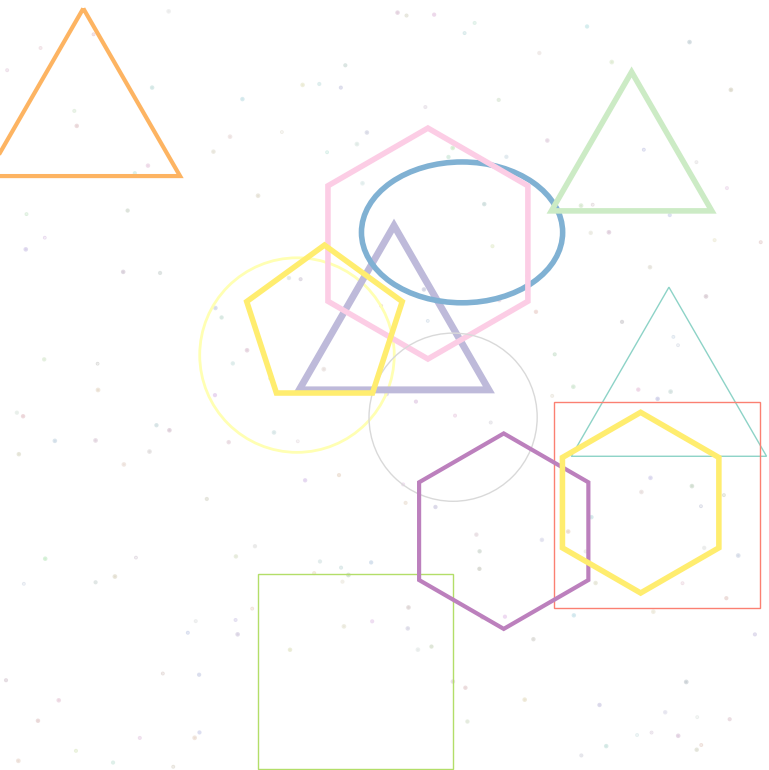[{"shape": "triangle", "thickness": 0.5, "radius": 0.73, "center": [0.869, 0.481]}, {"shape": "circle", "thickness": 1, "radius": 0.63, "center": [0.386, 0.539]}, {"shape": "triangle", "thickness": 2.5, "radius": 0.71, "center": [0.512, 0.565]}, {"shape": "square", "thickness": 0.5, "radius": 0.67, "center": [0.853, 0.344]}, {"shape": "oval", "thickness": 2, "radius": 0.65, "center": [0.6, 0.698]}, {"shape": "triangle", "thickness": 1.5, "radius": 0.73, "center": [0.108, 0.844]}, {"shape": "square", "thickness": 0.5, "radius": 0.63, "center": [0.462, 0.128]}, {"shape": "hexagon", "thickness": 2, "radius": 0.75, "center": [0.556, 0.684]}, {"shape": "circle", "thickness": 0.5, "radius": 0.55, "center": [0.588, 0.458]}, {"shape": "hexagon", "thickness": 1.5, "radius": 0.63, "center": [0.654, 0.31]}, {"shape": "triangle", "thickness": 2, "radius": 0.6, "center": [0.82, 0.786]}, {"shape": "hexagon", "thickness": 2, "radius": 0.59, "center": [0.832, 0.347]}, {"shape": "pentagon", "thickness": 2, "radius": 0.53, "center": [0.421, 0.576]}]